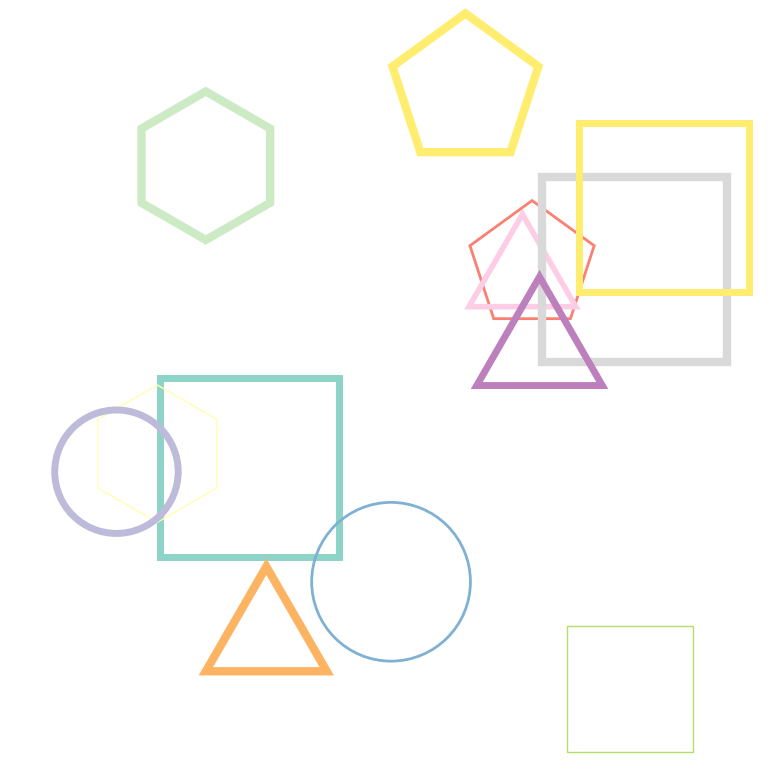[{"shape": "square", "thickness": 2.5, "radius": 0.58, "center": [0.324, 0.392]}, {"shape": "hexagon", "thickness": 0.5, "radius": 0.45, "center": [0.204, 0.411]}, {"shape": "circle", "thickness": 2.5, "radius": 0.4, "center": [0.151, 0.387]}, {"shape": "pentagon", "thickness": 1, "radius": 0.42, "center": [0.691, 0.655]}, {"shape": "circle", "thickness": 1, "radius": 0.52, "center": [0.508, 0.244]}, {"shape": "triangle", "thickness": 3, "radius": 0.45, "center": [0.346, 0.174]}, {"shape": "square", "thickness": 0.5, "radius": 0.41, "center": [0.818, 0.105]}, {"shape": "triangle", "thickness": 2, "radius": 0.4, "center": [0.678, 0.642]}, {"shape": "square", "thickness": 3, "radius": 0.6, "center": [0.824, 0.65]}, {"shape": "triangle", "thickness": 2.5, "radius": 0.47, "center": [0.701, 0.546]}, {"shape": "hexagon", "thickness": 3, "radius": 0.48, "center": [0.267, 0.785]}, {"shape": "pentagon", "thickness": 3, "radius": 0.5, "center": [0.604, 0.883]}, {"shape": "square", "thickness": 2.5, "radius": 0.55, "center": [0.862, 0.731]}]